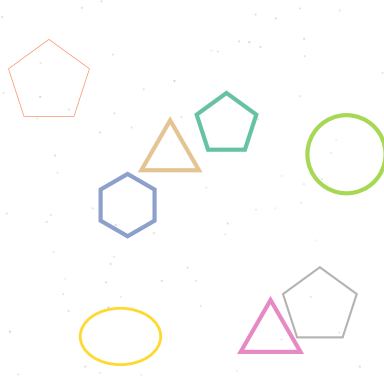[{"shape": "pentagon", "thickness": 3, "radius": 0.41, "center": [0.588, 0.677]}, {"shape": "pentagon", "thickness": 0.5, "radius": 0.55, "center": [0.127, 0.787]}, {"shape": "hexagon", "thickness": 3, "radius": 0.4, "center": [0.331, 0.467]}, {"shape": "triangle", "thickness": 3, "radius": 0.45, "center": [0.703, 0.131]}, {"shape": "circle", "thickness": 3, "radius": 0.51, "center": [0.9, 0.599]}, {"shape": "oval", "thickness": 2, "radius": 0.52, "center": [0.313, 0.126]}, {"shape": "triangle", "thickness": 3, "radius": 0.43, "center": [0.442, 0.601]}, {"shape": "pentagon", "thickness": 1.5, "radius": 0.5, "center": [0.831, 0.205]}]